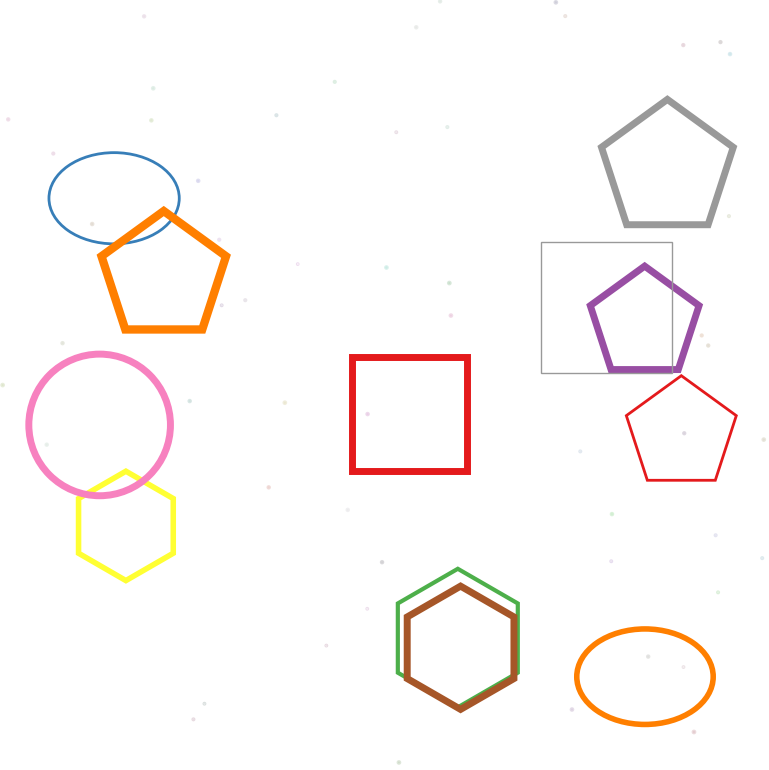[{"shape": "square", "thickness": 2.5, "radius": 0.37, "center": [0.532, 0.463]}, {"shape": "pentagon", "thickness": 1, "radius": 0.38, "center": [0.885, 0.437]}, {"shape": "oval", "thickness": 1, "radius": 0.42, "center": [0.148, 0.743]}, {"shape": "hexagon", "thickness": 1.5, "radius": 0.45, "center": [0.595, 0.171]}, {"shape": "pentagon", "thickness": 2.5, "radius": 0.37, "center": [0.837, 0.58]}, {"shape": "oval", "thickness": 2, "radius": 0.44, "center": [0.838, 0.121]}, {"shape": "pentagon", "thickness": 3, "radius": 0.43, "center": [0.213, 0.641]}, {"shape": "hexagon", "thickness": 2, "radius": 0.36, "center": [0.164, 0.317]}, {"shape": "hexagon", "thickness": 2.5, "radius": 0.4, "center": [0.598, 0.159]}, {"shape": "circle", "thickness": 2.5, "radius": 0.46, "center": [0.129, 0.448]}, {"shape": "pentagon", "thickness": 2.5, "radius": 0.45, "center": [0.867, 0.781]}, {"shape": "square", "thickness": 0.5, "radius": 0.42, "center": [0.787, 0.601]}]